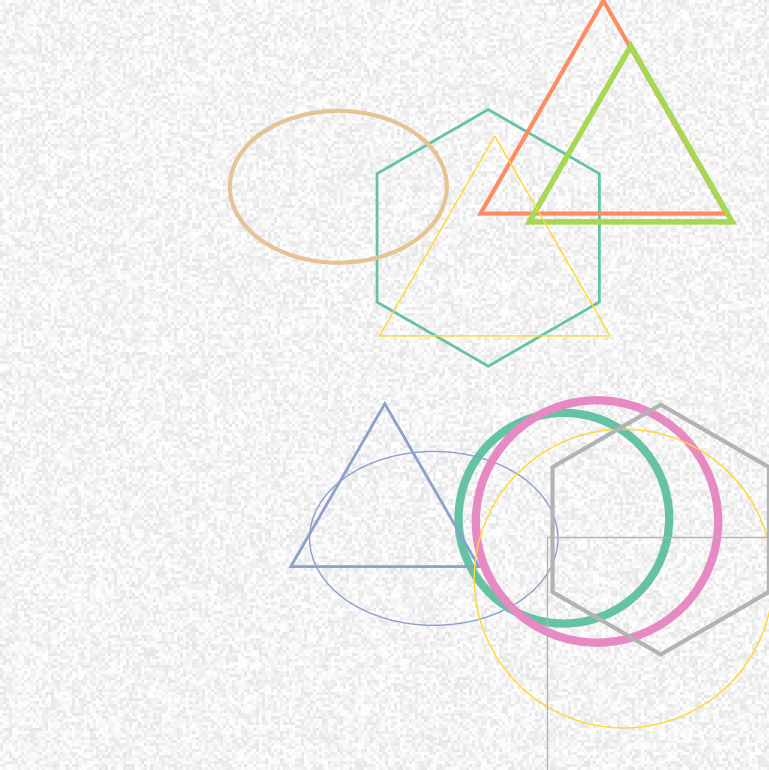[{"shape": "circle", "thickness": 3, "radius": 0.68, "center": [0.732, 0.327]}, {"shape": "hexagon", "thickness": 1, "radius": 0.83, "center": [0.634, 0.691]}, {"shape": "triangle", "thickness": 1.5, "radius": 0.92, "center": [0.784, 0.815]}, {"shape": "oval", "thickness": 0.5, "radius": 0.81, "center": [0.563, 0.301]}, {"shape": "triangle", "thickness": 1, "radius": 0.7, "center": [0.5, 0.335]}, {"shape": "circle", "thickness": 3, "radius": 0.79, "center": [0.775, 0.323]}, {"shape": "triangle", "thickness": 2, "radius": 0.76, "center": [0.819, 0.788]}, {"shape": "triangle", "thickness": 0.5, "radius": 0.87, "center": [0.643, 0.65]}, {"shape": "circle", "thickness": 0.5, "radius": 0.97, "center": [0.81, 0.249]}, {"shape": "oval", "thickness": 1.5, "radius": 0.7, "center": [0.439, 0.757]}, {"shape": "square", "thickness": 0.5, "radius": 0.94, "center": [0.897, 0.115]}, {"shape": "hexagon", "thickness": 1.5, "radius": 0.81, "center": [0.858, 0.312]}]